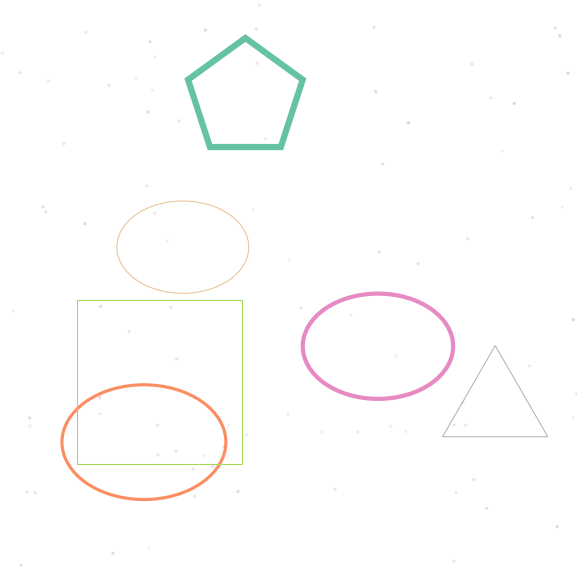[{"shape": "pentagon", "thickness": 3, "radius": 0.52, "center": [0.425, 0.829]}, {"shape": "oval", "thickness": 1.5, "radius": 0.71, "center": [0.249, 0.234]}, {"shape": "oval", "thickness": 2, "radius": 0.65, "center": [0.654, 0.4]}, {"shape": "square", "thickness": 0.5, "radius": 0.71, "center": [0.276, 0.338]}, {"shape": "oval", "thickness": 0.5, "radius": 0.57, "center": [0.317, 0.571]}, {"shape": "triangle", "thickness": 0.5, "radius": 0.53, "center": [0.858, 0.295]}]